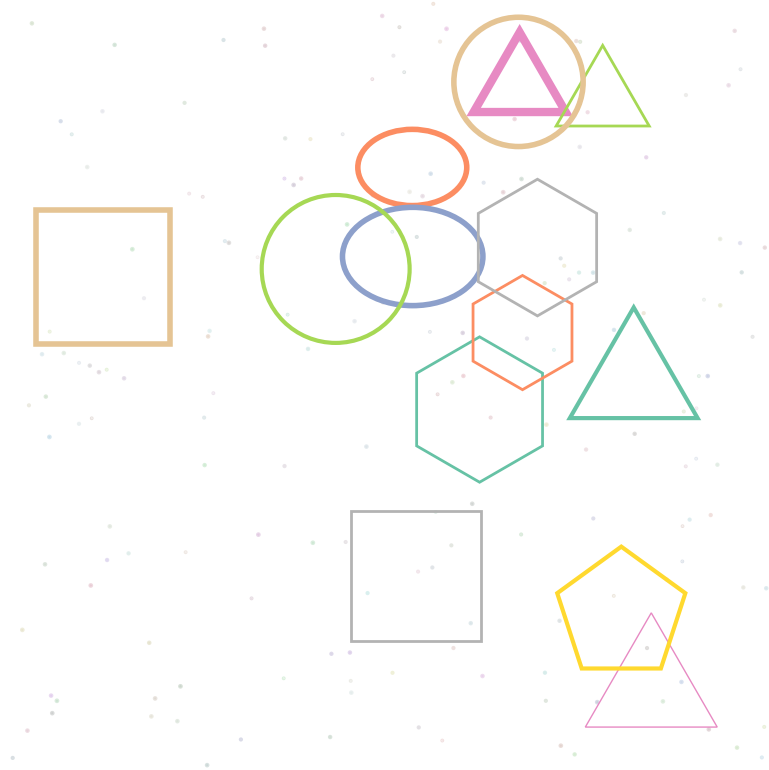[{"shape": "triangle", "thickness": 1.5, "radius": 0.48, "center": [0.823, 0.505]}, {"shape": "hexagon", "thickness": 1, "radius": 0.47, "center": [0.623, 0.468]}, {"shape": "hexagon", "thickness": 1, "radius": 0.37, "center": [0.679, 0.568]}, {"shape": "oval", "thickness": 2, "radius": 0.35, "center": [0.535, 0.783]}, {"shape": "oval", "thickness": 2, "radius": 0.46, "center": [0.536, 0.667]}, {"shape": "triangle", "thickness": 0.5, "radius": 0.49, "center": [0.846, 0.105]}, {"shape": "triangle", "thickness": 3, "radius": 0.35, "center": [0.675, 0.889]}, {"shape": "circle", "thickness": 1.5, "radius": 0.48, "center": [0.436, 0.651]}, {"shape": "triangle", "thickness": 1, "radius": 0.35, "center": [0.783, 0.871]}, {"shape": "pentagon", "thickness": 1.5, "radius": 0.44, "center": [0.807, 0.203]}, {"shape": "circle", "thickness": 2, "radius": 0.42, "center": [0.673, 0.894]}, {"shape": "square", "thickness": 2, "radius": 0.44, "center": [0.133, 0.64]}, {"shape": "hexagon", "thickness": 1, "radius": 0.44, "center": [0.698, 0.678]}, {"shape": "square", "thickness": 1, "radius": 0.42, "center": [0.54, 0.252]}]